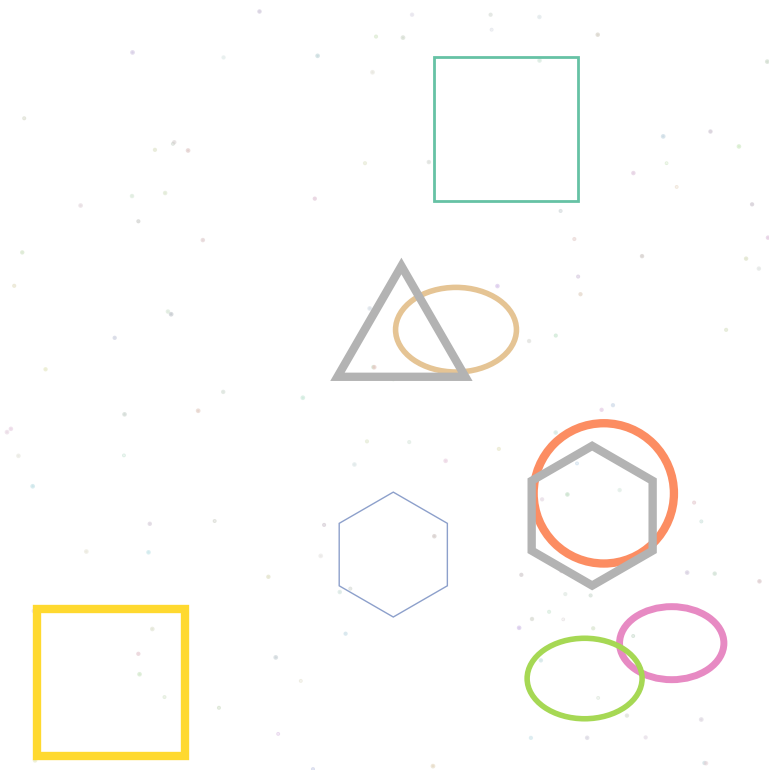[{"shape": "square", "thickness": 1, "radius": 0.47, "center": [0.657, 0.833]}, {"shape": "circle", "thickness": 3, "radius": 0.46, "center": [0.784, 0.359]}, {"shape": "hexagon", "thickness": 0.5, "radius": 0.41, "center": [0.511, 0.28]}, {"shape": "oval", "thickness": 2.5, "radius": 0.34, "center": [0.872, 0.165]}, {"shape": "oval", "thickness": 2, "radius": 0.37, "center": [0.759, 0.119]}, {"shape": "square", "thickness": 3, "radius": 0.48, "center": [0.144, 0.114]}, {"shape": "oval", "thickness": 2, "radius": 0.39, "center": [0.592, 0.572]}, {"shape": "hexagon", "thickness": 3, "radius": 0.45, "center": [0.769, 0.33]}, {"shape": "triangle", "thickness": 3, "radius": 0.48, "center": [0.521, 0.559]}]